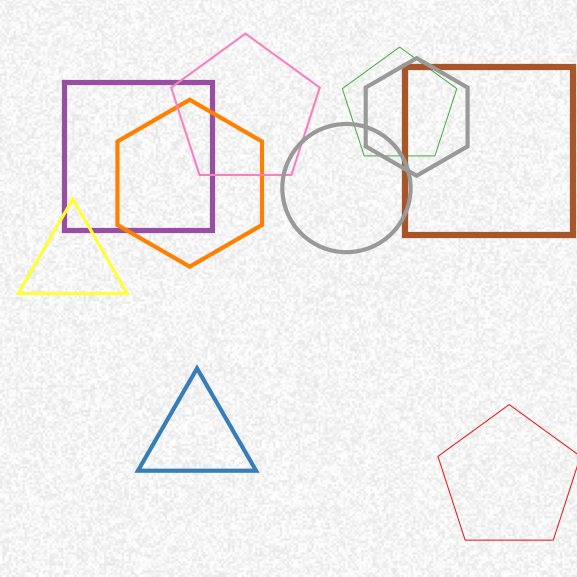[{"shape": "pentagon", "thickness": 0.5, "radius": 0.65, "center": [0.882, 0.169]}, {"shape": "triangle", "thickness": 2, "radius": 0.59, "center": [0.341, 0.243]}, {"shape": "pentagon", "thickness": 0.5, "radius": 0.52, "center": [0.692, 0.813]}, {"shape": "square", "thickness": 2.5, "radius": 0.64, "center": [0.239, 0.729]}, {"shape": "hexagon", "thickness": 2, "radius": 0.72, "center": [0.329, 0.682]}, {"shape": "triangle", "thickness": 1.5, "radius": 0.54, "center": [0.126, 0.545]}, {"shape": "square", "thickness": 3, "radius": 0.73, "center": [0.847, 0.738]}, {"shape": "pentagon", "thickness": 1, "radius": 0.68, "center": [0.425, 0.806]}, {"shape": "circle", "thickness": 2, "radius": 0.56, "center": [0.6, 0.673]}, {"shape": "hexagon", "thickness": 2, "radius": 0.51, "center": [0.721, 0.797]}]